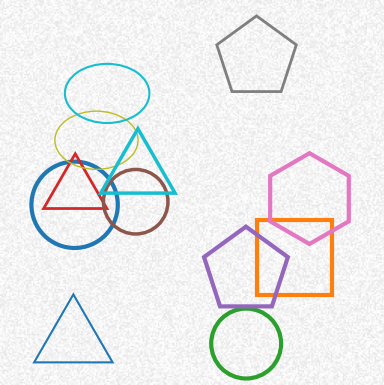[{"shape": "triangle", "thickness": 1.5, "radius": 0.59, "center": [0.191, 0.118]}, {"shape": "circle", "thickness": 3, "radius": 0.56, "center": [0.194, 0.468]}, {"shape": "square", "thickness": 3, "radius": 0.49, "center": [0.766, 0.33]}, {"shape": "circle", "thickness": 3, "radius": 0.45, "center": [0.639, 0.108]}, {"shape": "triangle", "thickness": 2, "radius": 0.47, "center": [0.195, 0.506]}, {"shape": "pentagon", "thickness": 3, "radius": 0.57, "center": [0.639, 0.297]}, {"shape": "circle", "thickness": 2.5, "radius": 0.42, "center": [0.352, 0.476]}, {"shape": "hexagon", "thickness": 3, "radius": 0.59, "center": [0.804, 0.484]}, {"shape": "pentagon", "thickness": 2, "radius": 0.54, "center": [0.666, 0.85]}, {"shape": "oval", "thickness": 1, "radius": 0.54, "center": [0.251, 0.636]}, {"shape": "triangle", "thickness": 2.5, "radius": 0.56, "center": [0.358, 0.554]}, {"shape": "oval", "thickness": 1.5, "radius": 0.55, "center": [0.278, 0.757]}]